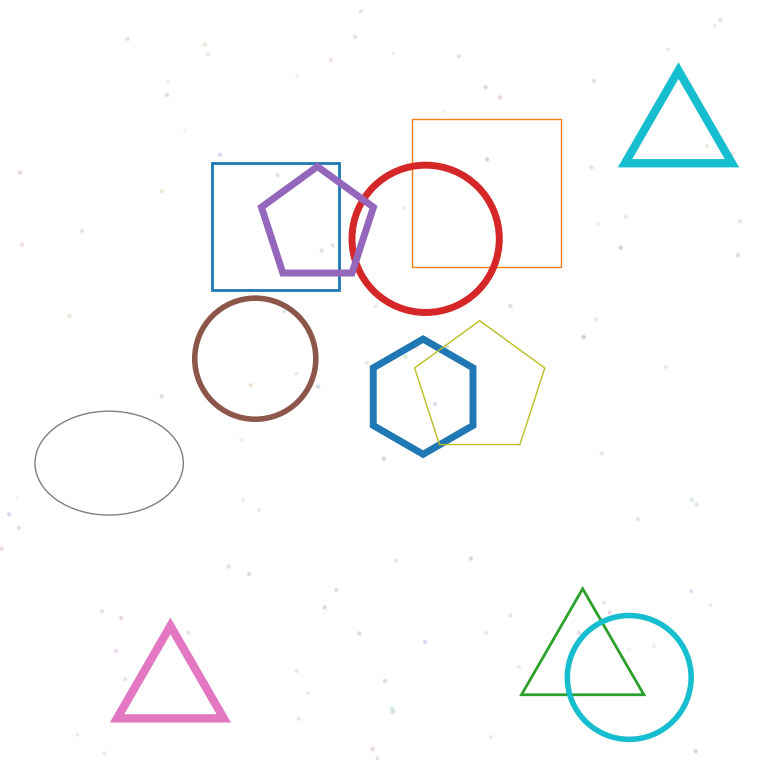[{"shape": "square", "thickness": 1, "radius": 0.41, "center": [0.358, 0.706]}, {"shape": "hexagon", "thickness": 2.5, "radius": 0.37, "center": [0.55, 0.485]}, {"shape": "square", "thickness": 0.5, "radius": 0.48, "center": [0.632, 0.749]}, {"shape": "triangle", "thickness": 1, "radius": 0.46, "center": [0.757, 0.144]}, {"shape": "circle", "thickness": 2.5, "radius": 0.48, "center": [0.553, 0.69]}, {"shape": "pentagon", "thickness": 2.5, "radius": 0.38, "center": [0.412, 0.707]}, {"shape": "circle", "thickness": 2, "radius": 0.39, "center": [0.332, 0.534]}, {"shape": "triangle", "thickness": 3, "radius": 0.4, "center": [0.221, 0.107]}, {"shape": "oval", "thickness": 0.5, "radius": 0.48, "center": [0.142, 0.399]}, {"shape": "pentagon", "thickness": 0.5, "radius": 0.44, "center": [0.623, 0.495]}, {"shape": "triangle", "thickness": 3, "radius": 0.4, "center": [0.881, 0.828]}, {"shape": "circle", "thickness": 2, "radius": 0.4, "center": [0.817, 0.12]}]